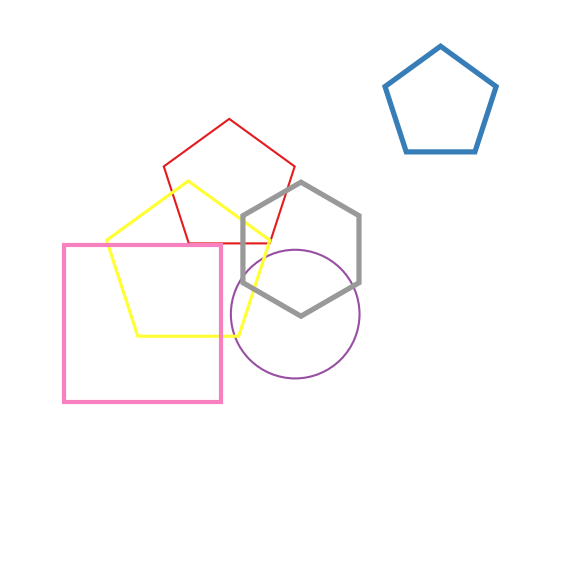[{"shape": "pentagon", "thickness": 1, "radius": 0.6, "center": [0.397, 0.674]}, {"shape": "pentagon", "thickness": 2.5, "radius": 0.51, "center": [0.763, 0.818]}, {"shape": "circle", "thickness": 1, "radius": 0.56, "center": [0.511, 0.455]}, {"shape": "pentagon", "thickness": 1.5, "radius": 0.74, "center": [0.326, 0.537]}, {"shape": "square", "thickness": 2, "radius": 0.68, "center": [0.247, 0.44]}, {"shape": "hexagon", "thickness": 2.5, "radius": 0.58, "center": [0.521, 0.568]}]